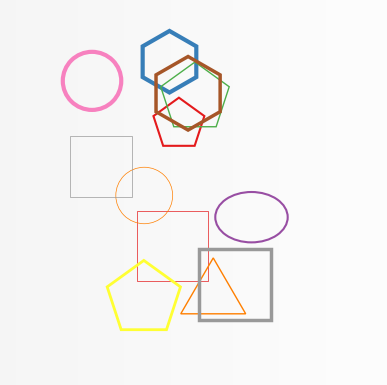[{"shape": "square", "thickness": 0.5, "radius": 0.46, "center": [0.446, 0.361]}, {"shape": "pentagon", "thickness": 1.5, "radius": 0.35, "center": [0.462, 0.677]}, {"shape": "hexagon", "thickness": 3, "radius": 0.4, "center": [0.437, 0.84]}, {"shape": "pentagon", "thickness": 1, "radius": 0.46, "center": [0.503, 0.746]}, {"shape": "oval", "thickness": 1.5, "radius": 0.47, "center": [0.649, 0.436]}, {"shape": "circle", "thickness": 0.5, "radius": 0.37, "center": [0.372, 0.492]}, {"shape": "triangle", "thickness": 1, "radius": 0.48, "center": [0.55, 0.233]}, {"shape": "pentagon", "thickness": 2, "radius": 0.5, "center": [0.371, 0.224]}, {"shape": "hexagon", "thickness": 2.5, "radius": 0.48, "center": [0.485, 0.758]}, {"shape": "circle", "thickness": 3, "radius": 0.38, "center": [0.237, 0.79]}, {"shape": "square", "thickness": 0.5, "radius": 0.4, "center": [0.261, 0.568]}, {"shape": "square", "thickness": 2.5, "radius": 0.46, "center": [0.605, 0.261]}]